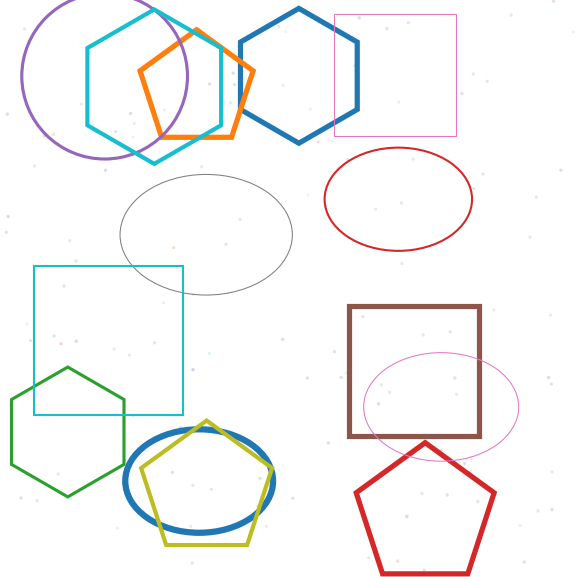[{"shape": "hexagon", "thickness": 2.5, "radius": 0.58, "center": [0.518, 0.868]}, {"shape": "oval", "thickness": 3, "radius": 0.64, "center": [0.345, 0.166]}, {"shape": "pentagon", "thickness": 2.5, "radius": 0.51, "center": [0.34, 0.845]}, {"shape": "hexagon", "thickness": 1.5, "radius": 0.56, "center": [0.117, 0.251]}, {"shape": "oval", "thickness": 1, "radius": 0.64, "center": [0.69, 0.654]}, {"shape": "pentagon", "thickness": 2.5, "radius": 0.63, "center": [0.736, 0.107]}, {"shape": "circle", "thickness": 1.5, "radius": 0.72, "center": [0.181, 0.867]}, {"shape": "square", "thickness": 2.5, "radius": 0.56, "center": [0.717, 0.356]}, {"shape": "square", "thickness": 0.5, "radius": 0.53, "center": [0.684, 0.869]}, {"shape": "oval", "thickness": 0.5, "radius": 0.67, "center": [0.764, 0.295]}, {"shape": "oval", "thickness": 0.5, "radius": 0.75, "center": [0.357, 0.593]}, {"shape": "pentagon", "thickness": 2, "radius": 0.6, "center": [0.358, 0.152]}, {"shape": "hexagon", "thickness": 2, "radius": 0.67, "center": [0.267, 0.849]}, {"shape": "square", "thickness": 1, "radius": 0.65, "center": [0.188, 0.409]}]